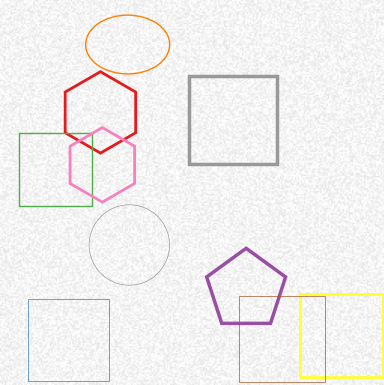[{"shape": "hexagon", "thickness": 2, "radius": 0.53, "center": [0.261, 0.708]}, {"shape": "square", "thickness": 0.5, "radius": 0.53, "center": [0.179, 0.117]}, {"shape": "square", "thickness": 1, "radius": 0.47, "center": [0.144, 0.56]}, {"shape": "pentagon", "thickness": 2.5, "radius": 0.54, "center": [0.639, 0.247]}, {"shape": "oval", "thickness": 1, "radius": 0.55, "center": [0.332, 0.884]}, {"shape": "square", "thickness": 2, "radius": 0.54, "center": [0.888, 0.129]}, {"shape": "square", "thickness": 0.5, "radius": 0.56, "center": [0.732, 0.12]}, {"shape": "hexagon", "thickness": 2, "radius": 0.48, "center": [0.266, 0.572]}, {"shape": "square", "thickness": 2.5, "radius": 0.58, "center": [0.605, 0.689]}, {"shape": "circle", "thickness": 0.5, "radius": 0.52, "center": [0.336, 0.364]}]